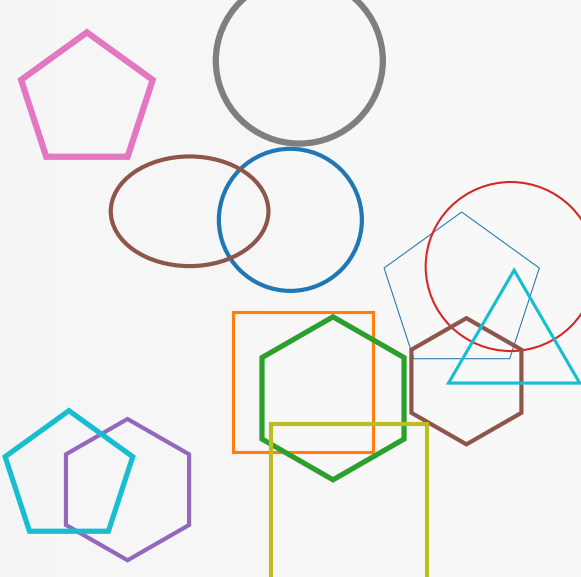[{"shape": "circle", "thickness": 2, "radius": 0.62, "center": [0.5, 0.618]}, {"shape": "pentagon", "thickness": 0.5, "radius": 0.7, "center": [0.794, 0.492]}, {"shape": "square", "thickness": 1.5, "radius": 0.6, "center": [0.521, 0.338]}, {"shape": "hexagon", "thickness": 2.5, "radius": 0.71, "center": [0.573, 0.309]}, {"shape": "circle", "thickness": 1, "radius": 0.73, "center": [0.879, 0.538]}, {"shape": "hexagon", "thickness": 2, "radius": 0.61, "center": [0.219, 0.151]}, {"shape": "hexagon", "thickness": 2, "radius": 0.55, "center": [0.802, 0.339]}, {"shape": "oval", "thickness": 2, "radius": 0.68, "center": [0.326, 0.633]}, {"shape": "pentagon", "thickness": 3, "radius": 0.6, "center": [0.15, 0.824]}, {"shape": "circle", "thickness": 3, "radius": 0.72, "center": [0.515, 0.894]}, {"shape": "square", "thickness": 2, "radius": 0.67, "center": [0.6, 0.13]}, {"shape": "triangle", "thickness": 1.5, "radius": 0.65, "center": [0.884, 0.401]}, {"shape": "pentagon", "thickness": 2.5, "radius": 0.58, "center": [0.119, 0.173]}]